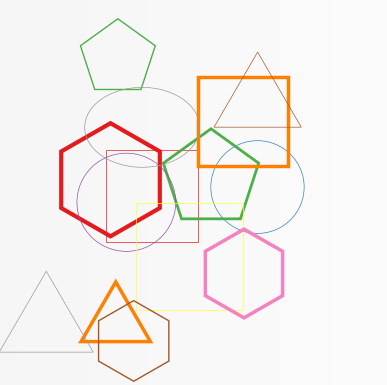[{"shape": "square", "thickness": 0.5, "radius": 0.6, "center": [0.392, 0.492]}, {"shape": "hexagon", "thickness": 3, "radius": 0.73, "center": [0.285, 0.533]}, {"shape": "circle", "thickness": 0.5, "radius": 0.6, "center": [0.664, 0.514]}, {"shape": "pentagon", "thickness": 1, "radius": 0.51, "center": [0.304, 0.85]}, {"shape": "pentagon", "thickness": 2, "radius": 0.65, "center": [0.545, 0.536]}, {"shape": "circle", "thickness": 0.5, "radius": 0.64, "center": [0.326, 0.475]}, {"shape": "square", "thickness": 2.5, "radius": 0.58, "center": [0.627, 0.685]}, {"shape": "triangle", "thickness": 2.5, "radius": 0.52, "center": [0.299, 0.164]}, {"shape": "square", "thickness": 0.5, "radius": 0.69, "center": [0.489, 0.334]}, {"shape": "hexagon", "thickness": 1, "radius": 0.52, "center": [0.345, 0.114]}, {"shape": "triangle", "thickness": 0.5, "radius": 0.65, "center": [0.665, 0.735]}, {"shape": "hexagon", "thickness": 2.5, "radius": 0.58, "center": [0.63, 0.29]}, {"shape": "oval", "thickness": 0.5, "radius": 0.74, "center": [0.367, 0.669]}, {"shape": "triangle", "thickness": 0.5, "radius": 0.7, "center": [0.119, 0.155]}]